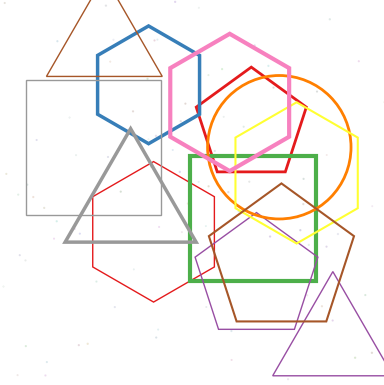[{"shape": "hexagon", "thickness": 1, "radius": 0.91, "center": [0.399, 0.398]}, {"shape": "pentagon", "thickness": 2, "radius": 0.75, "center": [0.653, 0.675]}, {"shape": "hexagon", "thickness": 2.5, "radius": 0.76, "center": [0.386, 0.78]}, {"shape": "square", "thickness": 3, "radius": 0.82, "center": [0.657, 0.432]}, {"shape": "triangle", "thickness": 1, "radius": 0.9, "center": [0.865, 0.114]}, {"shape": "pentagon", "thickness": 1, "radius": 0.84, "center": [0.666, 0.28]}, {"shape": "circle", "thickness": 2, "radius": 0.93, "center": [0.725, 0.618]}, {"shape": "hexagon", "thickness": 1.5, "radius": 0.92, "center": [0.77, 0.551]}, {"shape": "triangle", "thickness": 1, "radius": 0.87, "center": [0.271, 0.888]}, {"shape": "pentagon", "thickness": 1.5, "radius": 0.99, "center": [0.731, 0.325]}, {"shape": "hexagon", "thickness": 3, "radius": 0.89, "center": [0.597, 0.734]}, {"shape": "square", "thickness": 1, "radius": 0.88, "center": [0.243, 0.617]}, {"shape": "triangle", "thickness": 2.5, "radius": 0.98, "center": [0.339, 0.469]}]